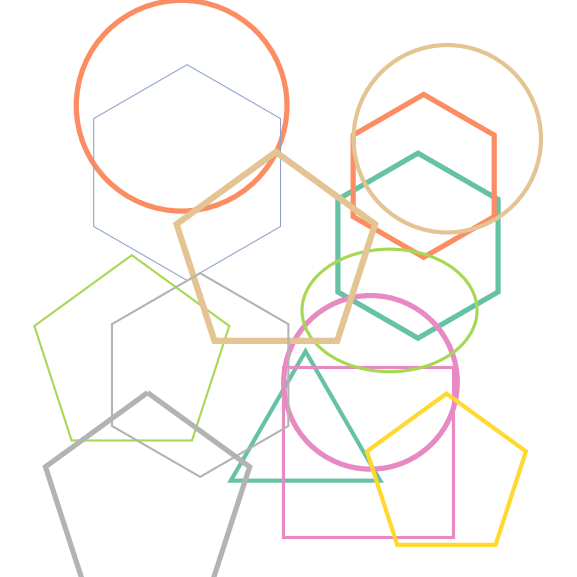[{"shape": "triangle", "thickness": 2, "radius": 0.75, "center": [0.529, 0.241]}, {"shape": "hexagon", "thickness": 2.5, "radius": 0.8, "center": [0.724, 0.574]}, {"shape": "hexagon", "thickness": 2.5, "radius": 0.71, "center": [0.734, 0.695]}, {"shape": "circle", "thickness": 2.5, "radius": 0.91, "center": [0.315, 0.816]}, {"shape": "hexagon", "thickness": 0.5, "radius": 0.93, "center": [0.324, 0.7]}, {"shape": "circle", "thickness": 2.5, "radius": 0.75, "center": [0.642, 0.337]}, {"shape": "square", "thickness": 1.5, "radius": 0.74, "center": [0.638, 0.216]}, {"shape": "oval", "thickness": 1.5, "radius": 0.76, "center": [0.675, 0.462]}, {"shape": "pentagon", "thickness": 1, "radius": 0.89, "center": [0.228, 0.38]}, {"shape": "pentagon", "thickness": 2, "radius": 0.72, "center": [0.773, 0.173]}, {"shape": "circle", "thickness": 2, "radius": 0.81, "center": [0.774, 0.759]}, {"shape": "pentagon", "thickness": 3, "radius": 0.9, "center": [0.478, 0.555]}, {"shape": "hexagon", "thickness": 1, "radius": 0.88, "center": [0.347, 0.35]}, {"shape": "pentagon", "thickness": 2.5, "radius": 0.93, "center": [0.256, 0.133]}]